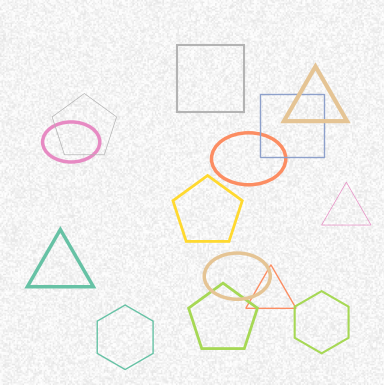[{"shape": "hexagon", "thickness": 1, "radius": 0.42, "center": [0.325, 0.124]}, {"shape": "triangle", "thickness": 2.5, "radius": 0.5, "center": [0.157, 0.305]}, {"shape": "oval", "thickness": 2.5, "radius": 0.48, "center": [0.646, 0.588]}, {"shape": "triangle", "thickness": 1, "radius": 0.38, "center": [0.704, 0.237]}, {"shape": "square", "thickness": 1, "radius": 0.41, "center": [0.758, 0.674]}, {"shape": "triangle", "thickness": 0.5, "radius": 0.37, "center": [0.9, 0.453]}, {"shape": "oval", "thickness": 2.5, "radius": 0.37, "center": [0.185, 0.631]}, {"shape": "hexagon", "thickness": 1.5, "radius": 0.4, "center": [0.835, 0.163]}, {"shape": "pentagon", "thickness": 2, "radius": 0.47, "center": [0.579, 0.171]}, {"shape": "pentagon", "thickness": 2, "radius": 0.47, "center": [0.539, 0.45]}, {"shape": "triangle", "thickness": 3, "radius": 0.47, "center": [0.819, 0.733]}, {"shape": "oval", "thickness": 2.5, "radius": 0.43, "center": [0.616, 0.283]}, {"shape": "pentagon", "thickness": 0.5, "radius": 0.44, "center": [0.219, 0.669]}, {"shape": "square", "thickness": 1.5, "radius": 0.43, "center": [0.546, 0.796]}]